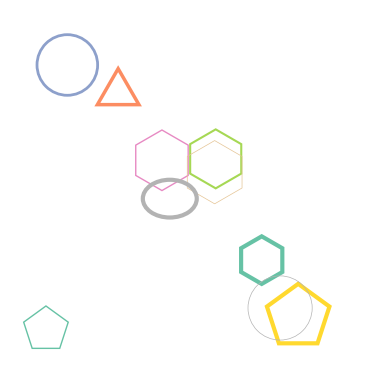[{"shape": "hexagon", "thickness": 3, "radius": 0.31, "center": [0.68, 0.324]}, {"shape": "pentagon", "thickness": 1, "radius": 0.3, "center": [0.119, 0.144]}, {"shape": "triangle", "thickness": 2.5, "radius": 0.31, "center": [0.307, 0.759]}, {"shape": "circle", "thickness": 2, "radius": 0.39, "center": [0.175, 0.831]}, {"shape": "hexagon", "thickness": 1, "radius": 0.39, "center": [0.421, 0.584]}, {"shape": "hexagon", "thickness": 1.5, "radius": 0.38, "center": [0.56, 0.587]}, {"shape": "pentagon", "thickness": 3, "radius": 0.43, "center": [0.775, 0.177]}, {"shape": "hexagon", "thickness": 0.5, "radius": 0.41, "center": [0.558, 0.553]}, {"shape": "circle", "thickness": 0.5, "radius": 0.42, "center": [0.728, 0.2]}, {"shape": "oval", "thickness": 3, "radius": 0.35, "center": [0.441, 0.484]}]